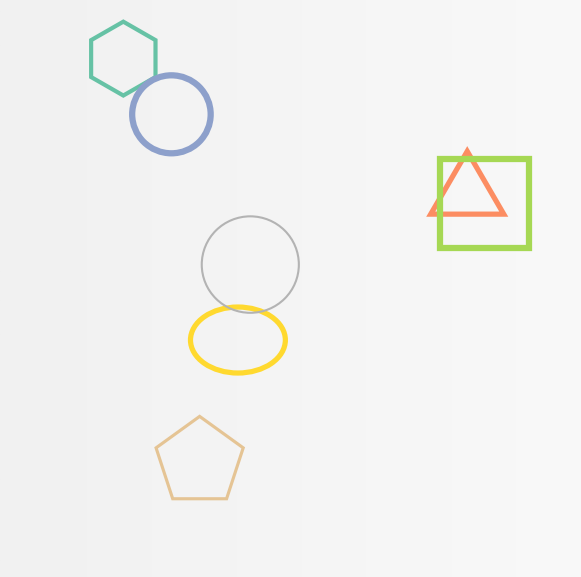[{"shape": "hexagon", "thickness": 2, "radius": 0.32, "center": [0.212, 0.898]}, {"shape": "triangle", "thickness": 2.5, "radius": 0.36, "center": [0.804, 0.665]}, {"shape": "circle", "thickness": 3, "radius": 0.34, "center": [0.295, 0.801]}, {"shape": "square", "thickness": 3, "radius": 0.38, "center": [0.833, 0.647]}, {"shape": "oval", "thickness": 2.5, "radius": 0.41, "center": [0.409, 0.41]}, {"shape": "pentagon", "thickness": 1.5, "radius": 0.39, "center": [0.343, 0.199]}, {"shape": "circle", "thickness": 1, "radius": 0.42, "center": [0.431, 0.541]}]